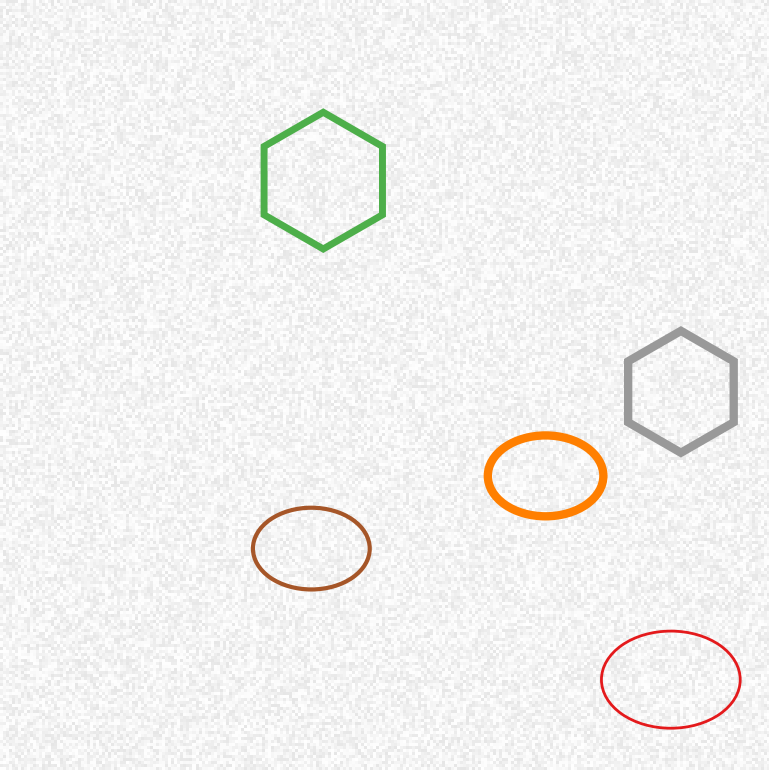[{"shape": "oval", "thickness": 1, "radius": 0.45, "center": [0.871, 0.117]}, {"shape": "hexagon", "thickness": 2.5, "radius": 0.44, "center": [0.42, 0.765]}, {"shape": "oval", "thickness": 3, "radius": 0.38, "center": [0.709, 0.382]}, {"shape": "oval", "thickness": 1.5, "radius": 0.38, "center": [0.404, 0.288]}, {"shape": "hexagon", "thickness": 3, "radius": 0.4, "center": [0.884, 0.491]}]